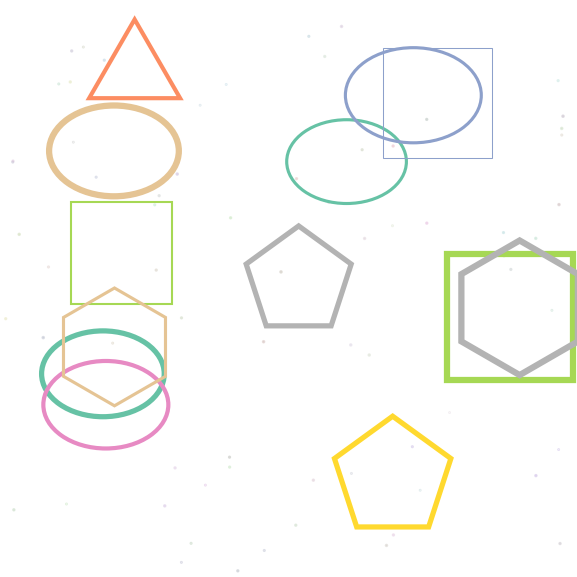[{"shape": "oval", "thickness": 2.5, "radius": 0.53, "center": [0.178, 0.352]}, {"shape": "oval", "thickness": 1.5, "radius": 0.52, "center": [0.6, 0.719]}, {"shape": "triangle", "thickness": 2, "radius": 0.45, "center": [0.233, 0.875]}, {"shape": "square", "thickness": 0.5, "radius": 0.47, "center": [0.757, 0.821]}, {"shape": "oval", "thickness": 1.5, "radius": 0.59, "center": [0.716, 0.834]}, {"shape": "oval", "thickness": 2, "radius": 0.54, "center": [0.183, 0.298]}, {"shape": "square", "thickness": 3, "radius": 0.55, "center": [0.884, 0.45]}, {"shape": "square", "thickness": 1, "radius": 0.44, "center": [0.21, 0.561]}, {"shape": "pentagon", "thickness": 2.5, "radius": 0.53, "center": [0.68, 0.172]}, {"shape": "hexagon", "thickness": 1.5, "radius": 0.51, "center": [0.198, 0.398]}, {"shape": "oval", "thickness": 3, "radius": 0.56, "center": [0.197, 0.738]}, {"shape": "hexagon", "thickness": 3, "radius": 0.58, "center": [0.9, 0.466]}, {"shape": "pentagon", "thickness": 2.5, "radius": 0.48, "center": [0.517, 0.512]}]